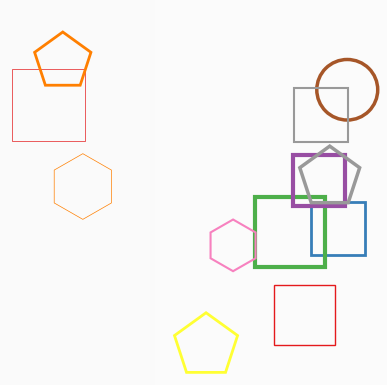[{"shape": "square", "thickness": 0.5, "radius": 0.47, "center": [0.125, 0.726]}, {"shape": "square", "thickness": 1, "radius": 0.39, "center": [0.786, 0.182]}, {"shape": "square", "thickness": 2, "radius": 0.35, "center": [0.872, 0.406]}, {"shape": "square", "thickness": 3, "radius": 0.45, "center": [0.749, 0.398]}, {"shape": "square", "thickness": 3, "radius": 0.34, "center": [0.824, 0.531]}, {"shape": "pentagon", "thickness": 2, "radius": 0.38, "center": [0.162, 0.84]}, {"shape": "hexagon", "thickness": 0.5, "radius": 0.43, "center": [0.214, 0.516]}, {"shape": "pentagon", "thickness": 2, "radius": 0.43, "center": [0.532, 0.102]}, {"shape": "circle", "thickness": 2.5, "radius": 0.39, "center": [0.896, 0.767]}, {"shape": "hexagon", "thickness": 1.5, "radius": 0.34, "center": [0.601, 0.363]}, {"shape": "square", "thickness": 1.5, "radius": 0.35, "center": [0.828, 0.702]}, {"shape": "pentagon", "thickness": 2.5, "radius": 0.41, "center": [0.851, 0.539]}]